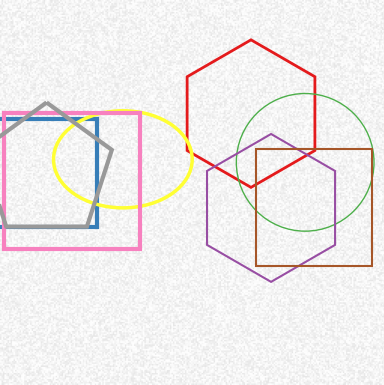[{"shape": "hexagon", "thickness": 2, "radius": 0.96, "center": [0.652, 0.705]}, {"shape": "square", "thickness": 3, "radius": 0.7, "center": [0.111, 0.551]}, {"shape": "circle", "thickness": 1, "radius": 0.89, "center": [0.793, 0.578]}, {"shape": "hexagon", "thickness": 1.5, "radius": 0.96, "center": [0.704, 0.46]}, {"shape": "oval", "thickness": 2.5, "radius": 0.9, "center": [0.319, 0.586]}, {"shape": "square", "thickness": 1.5, "radius": 0.76, "center": [0.815, 0.461]}, {"shape": "square", "thickness": 3, "radius": 0.88, "center": [0.187, 0.529]}, {"shape": "pentagon", "thickness": 3, "radius": 0.89, "center": [0.121, 0.556]}]